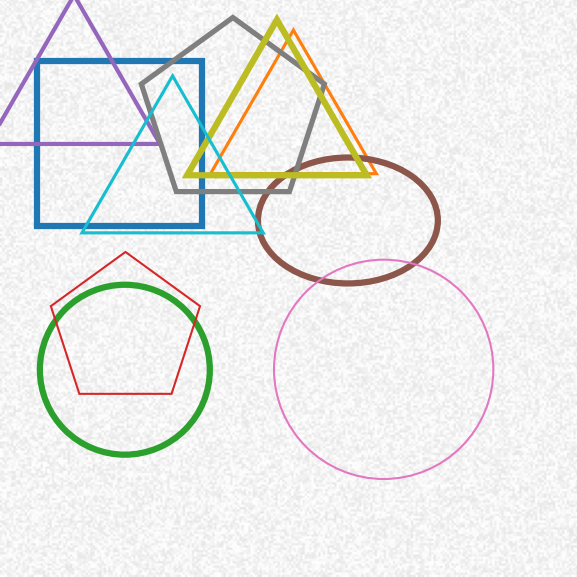[{"shape": "square", "thickness": 3, "radius": 0.71, "center": [0.206, 0.75]}, {"shape": "triangle", "thickness": 1.5, "radius": 0.83, "center": [0.508, 0.781]}, {"shape": "circle", "thickness": 3, "radius": 0.74, "center": [0.216, 0.359]}, {"shape": "pentagon", "thickness": 1, "radius": 0.68, "center": [0.217, 0.427]}, {"shape": "triangle", "thickness": 2, "radius": 0.86, "center": [0.128, 0.836]}, {"shape": "oval", "thickness": 3, "radius": 0.78, "center": [0.602, 0.617]}, {"shape": "circle", "thickness": 1, "radius": 0.95, "center": [0.664, 0.36]}, {"shape": "pentagon", "thickness": 2.5, "radius": 0.83, "center": [0.403, 0.802]}, {"shape": "triangle", "thickness": 3, "radius": 0.9, "center": [0.479, 0.785]}, {"shape": "triangle", "thickness": 1.5, "radius": 0.91, "center": [0.299, 0.687]}]